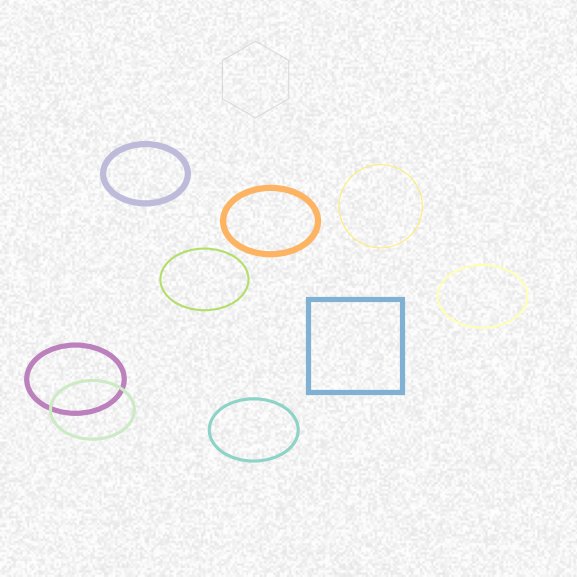[{"shape": "oval", "thickness": 1.5, "radius": 0.39, "center": [0.439, 0.255]}, {"shape": "oval", "thickness": 1, "radius": 0.39, "center": [0.836, 0.486]}, {"shape": "oval", "thickness": 3, "radius": 0.37, "center": [0.252, 0.698]}, {"shape": "square", "thickness": 2.5, "radius": 0.41, "center": [0.615, 0.401]}, {"shape": "oval", "thickness": 3, "radius": 0.41, "center": [0.468, 0.616]}, {"shape": "oval", "thickness": 1, "radius": 0.38, "center": [0.354, 0.515]}, {"shape": "hexagon", "thickness": 0.5, "radius": 0.33, "center": [0.442, 0.861]}, {"shape": "oval", "thickness": 2.5, "radius": 0.42, "center": [0.131, 0.343]}, {"shape": "oval", "thickness": 1.5, "radius": 0.36, "center": [0.16, 0.289]}, {"shape": "circle", "thickness": 0.5, "radius": 0.36, "center": [0.659, 0.642]}]